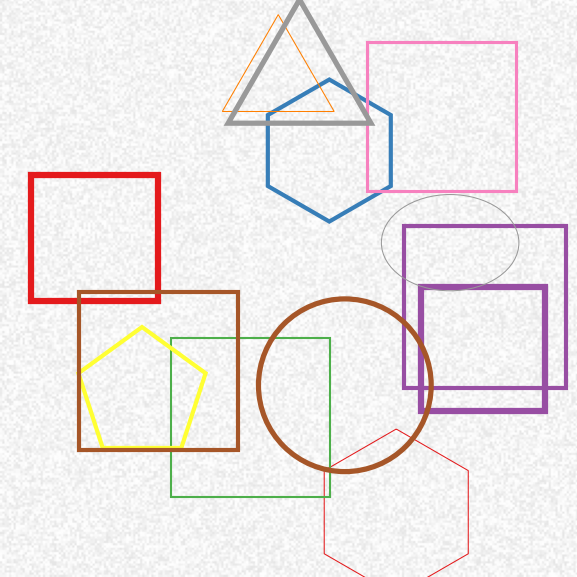[{"shape": "square", "thickness": 3, "radius": 0.55, "center": [0.163, 0.588]}, {"shape": "hexagon", "thickness": 0.5, "radius": 0.72, "center": [0.686, 0.112]}, {"shape": "hexagon", "thickness": 2, "radius": 0.61, "center": [0.57, 0.738]}, {"shape": "square", "thickness": 1, "radius": 0.69, "center": [0.433, 0.276]}, {"shape": "square", "thickness": 2, "radius": 0.7, "center": [0.84, 0.468]}, {"shape": "square", "thickness": 3, "radius": 0.53, "center": [0.836, 0.395]}, {"shape": "triangle", "thickness": 0.5, "radius": 0.56, "center": [0.482, 0.862]}, {"shape": "pentagon", "thickness": 2, "radius": 0.58, "center": [0.246, 0.317]}, {"shape": "square", "thickness": 2, "radius": 0.69, "center": [0.275, 0.357]}, {"shape": "circle", "thickness": 2.5, "radius": 0.75, "center": [0.597, 0.332]}, {"shape": "square", "thickness": 1.5, "radius": 0.65, "center": [0.764, 0.797]}, {"shape": "oval", "thickness": 0.5, "radius": 0.6, "center": [0.779, 0.579]}, {"shape": "triangle", "thickness": 2.5, "radius": 0.71, "center": [0.519, 0.857]}]